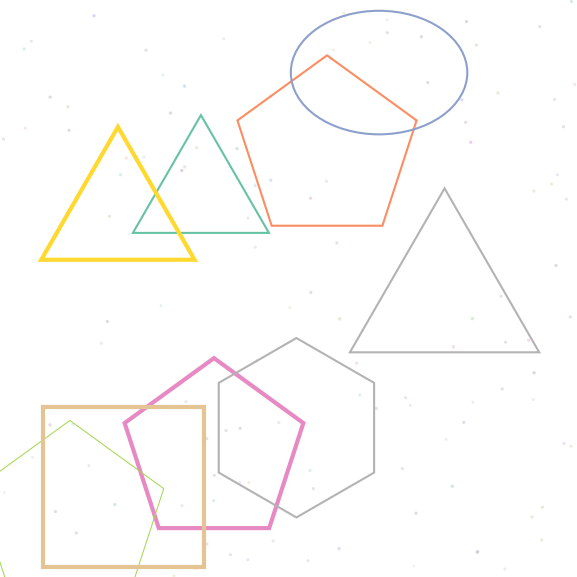[{"shape": "triangle", "thickness": 1, "radius": 0.68, "center": [0.348, 0.664]}, {"shape": "pentagon", "thickness": 1, "radius": 0.82, "center": [0.566, 0.74]}, {"shape": "oval", "thickness": 1, "radius": 0.76, "center": [0.656, 0.873]}, {"shape": "pentagon", "thickness": 2, "radius": 0.81, "center": [0.371, 0.216]}, {"shape": "pentagon", "thickness": 0.5, "radius": 0.85, "center": [0.121, 0.1]}, {"shape": "triangle", "thickness": 2, "radius": 0.77, "center": [0.204, 0.626]}, {"shape": "square", "thickness": 2, "radius": 0.69, "center": [0.214, 0.156]}, {"shape": "triangle", "thickness": 1, "radius": 0.95, "center": [0.77, 0.484]}, {"shape": "hexagon", "thickness": 1, "radius": 0.78, "center": [0.513, 0.258]}]